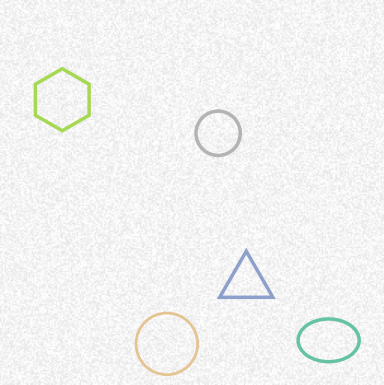[{"shape": "oval", "thickness": 2.5, "radius": 0.4, "center": [0.854, 0.116]}, {"shape": "triangle", "thickness": 2.5, "radius": 0.4, "center": [0.64, 0.268]}, {"shape": "hexagon", "thickness": 2.5, "radius": 0.4, "center": [0.162, 0.741]}, {"shape": "circle", "thickness": 2, "radius": 0.4, "center": [0.433, 0.107]}, {"shape": "circle", "thickness": 2.5, "radius": 0.29, "center": [0.567, 0.654]}]